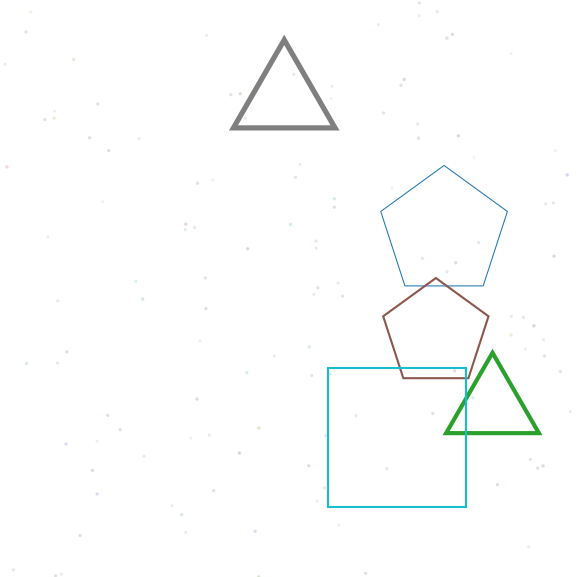[{"shape": "pentagon", "thickness": 0.5, "radius": 0.58, "center": [0.769, 0.597]}, {"shape": "triangle", "thickness": 2, "radius": 0.46, "center": [0.853, 0.295]}, {"shape": "pentagon", "thickness": 1, "radius": 0.48, "center": [0.755, 0.422]}, {"shape": "triangle", "thickness": 2.5, "radius": 0.51, "center": [0.492, 0.828]}, {"shape": "square", "thickness": 1, "radius": 0.6, "center": [0.687, 0.241]}]